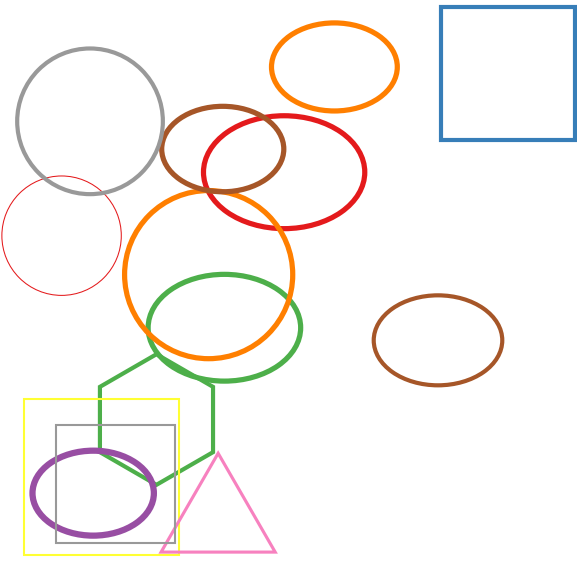[{"shape": "circle", "thickness": 0.5, "radius": 0.52, "center": [0.107, 0.591]}, {"shape": "oval", "thickness": 2.5, "radius": 0.7, "center": [0.492, 0.701]}, {"shape": "square", "thickness": 2, "radius": 0.58, "center": [0.879, 0.872]}, {"shape": "hexagon", "thickness": 2, "radius": 0.57, "center": [0.271, 0.273]}, {"shape": "oval", "thickness": 2.5, "radius": 0.66, "center": [0.389, 0.432]}, {"shape": "oval", "thickness": 3, "radius": 0.53, "center": [0.161, 0.145]}, {"shape": "oval", "thickness": 2.5, "radius": 0.54, "center": [0.579, 0.883]}, {"shape": "circle", "thickness": 2.5, "radius": 0.73, "center": [0.361, 0.524]}, {"shape": "square", "thickness": 1, "radius": 0.67, "center": [0.176, 0.173]}, {"shape": "oval", "thickness": 2.5, "radius": 0.53, "center": [0.386, 0.741]}, {"shape": "oval", "thickness": 2, "radius": 0.56, "center": [0.758, 0.41]}, {"shape": "triangle", "thickness": 1.5, "radius": 0.57, "center": [0.378, 0.1]}, {"shape": "square", "thickness": 1, "radius": 0.51, "center": [0.2, 0.161]}, {"shape": "circle", "thickness": 2, "radius": 0.63, "center": [0.156, 0.789]}]